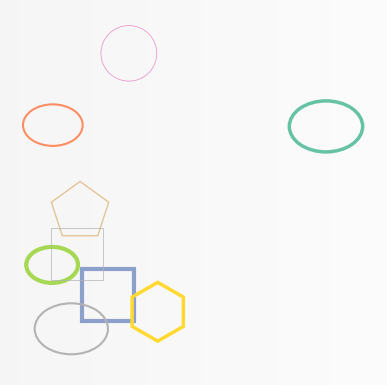[{"shape": "oval", "thickness": 2.5, "radius": 0.47, "center": [0.841, 0.672]}, {"shape": "oval", "thickness": 1.5, "radius": 0.39, "center": [0.136, 0.675]}, {"shape": "square", "thickness": 3, "radius": 0.33, "center": [0.279, 0.234]}, {"shape": "circle", "thickness": 0.5, "radius": 0.36, "center": [0.333, 0.861]}, {"shape": "oval", "thickness": 3, "radius": 0.33, "center": [0.135, 0.312]}, {"shape": "hexagon", "thickness": 2.5, "radius": 0.38, "center": [0.407, 0.19]}, {"shape": "pentagon", "thickness": 1, "radius": 0.39, "center": [0.207, 0.451]}, {"shape": "square", "thickness": 0.5, "radius": 0.34, "center": [0.198, 0.34]}, {"shape": "oval", "thickness": 1.5, "radius": 0.47, "center": [0.184, 0.146]}]